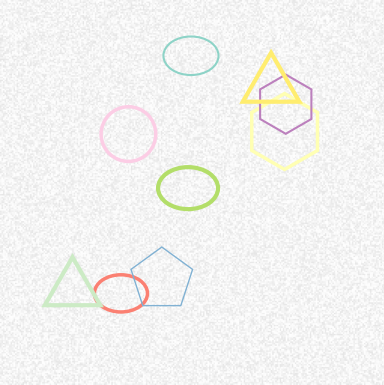[{"shape": "oval", "thickness": 1.5, "radius": 0.36, "center": [0.496, 0.855]}, {"shape": "hexagon", "thickness": 2.5, "radius": 0.49, "center": [0.739, 0.658]}, {"shape": "oval", "thickness": 2.5, "radius": 0.34, "center": [0.314, 0.238]}, {"shape": "pentagon", "thickness": 1, "radius": 0.42, "center": [0.42, 0.274]}, {"shape": "oval", "thickness": 3, "radius": 0.39, "center": [0.488, 0.511]}, {"shape": "circle", "thickness": 2.5, "radius": 0.35, "center": [0.334, 0.652]}, {"shape": "hexagon", "thickness": 1.5, "radius": 0.38, "center": [0.742, 0.729]}, {"shape": "triangle", "thickness": 3, "radius": 0.42, "center": [0.188, 0.249]}, {"shape": "triangle", "thickness": 3, "radius": 0.42, "center": [0.704, 0.778]}]